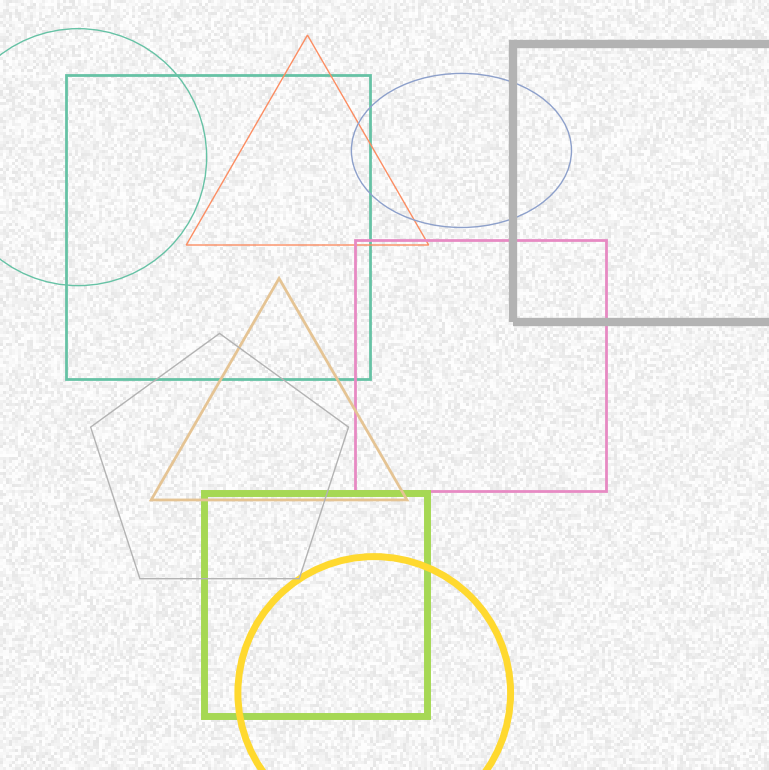[{"shape": "circle", "thickness": 0.5, "radius": 0.83, "center": [0.102, 0.796]}, {"shape": "square", "thickness": 1, "radius": 0.99, "center": [0.283, 0.705]}, {"shape": "triangle", "thickness": 0.5, "radius": 0.91, "center": [0.399, 0.773]}, {"shape": "oval", "thickness": 0.5, "radius": 0.71, "center": [0.599, 0.805]}, {"shape": "square", "thickness": 1, "radius": 0.81, "center": [0.624, 0.525]}, {"shape": "square", "thickness": 2.5, "radius": 0.73, "center": [0.41, 0.215]}, {"shape": "circle", "thickness": 2.5, "radius": 0.89, "center": [0.486, 0.1]}, {"shape": "triangle", "thickness": 1, "radius": 0.96, "center": [0.362, 0.447]}, {"shape": "square", "thickness": 3, "radius": 0.9, "center": [0.847, 0.762]}, {"shape": "pentagon", "thickness": 0.5, "radius": 0.88, "center": [0.285, 0.391]}]